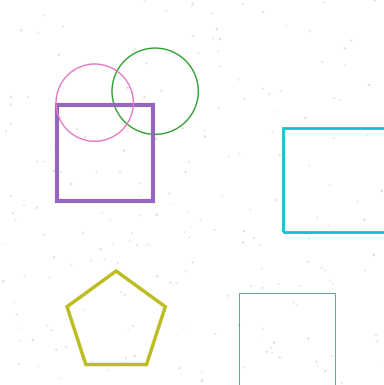[{"shape": "square", "thickness": 0.5, "radius": 0.63, "center": [0.746, 0.114]}, {"shape": "circle", "thickness": 1, "radius": 0.56, "center": [0.403, 0.763]}, {"shape": "square", "thickness": 3, "radius": 0.62, "center": [0.273, 0.602]}, {"shape": "circle", "thickness": 1, "radius": 0.5, "center": [0.246, 0.733]}, {"shape": "pentagon", "thickness": 2.5, "radius": 0.67, "center": [0.302, 0.162]}, {"shape": "square", "thickness": 2, "radius": 0.67, "center": [0.868, 0.533]}]